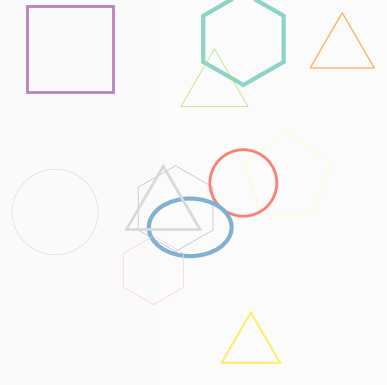[{"shape": "hexagon", "thickness": 3, "radius": 0.6, "center": [0.628, 0.899]}, {"shape": "pentagon", "thickness": 0.5, "radius": 0.59, "center": [0.741, 0.539]}, {"shape": "hexagon", "thickness": 0.5, "radius": 0.56, "center": [0.453, 0.458]}, {"shape": "circle", "thickness": 2, "radius": 0.43, "center": [0.628, 0.525]}, {"shape": "oval", "thickness": 3, "radius": 0.53, "center": [0.491, 0.409]}, {"shape": "triangle", "thickness": 1, "radius": 0.48, "center": [0.883, 0.871]}, {"shape": "triangle", "thickness": 0.5, "radius": 0.5, "center": [0.554, 0.773]}, {"shape": "hexagon", "thickness": 0.5, "radius": 0.45, "center": [0.396, 0.298]}, {"shape": "triangle", "thickness": 2, "radius": 0.55, "center": [0.421, 0.459]}, {"shape": "square", "thickness": 2, "radius": 0.56, "center": [0.181, 0.872]}, {"shape": "circle", "thickness": 0.5, "radius": 0.56, "center": [0.142, 0.449]}, {"shape": "triangle", "thickness": 1.5, "radius": 0.44, "center": [0.647, 0.101]}]